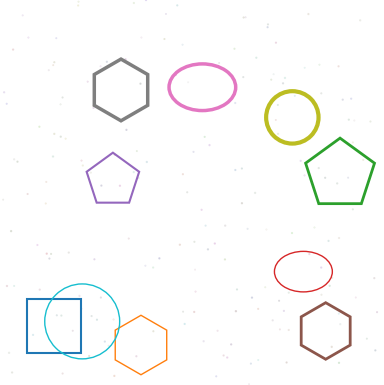[{"shape": "square", "thickness": 1.5, "radius": 0.35, "center": [0.14, 0.154]}, {"shape": "hexagon", "thickness": 1, "radius": 0.39, "center": [0.366, 0.104]}, {"shape": "pentagon", "thickness": 2, "radius": 0.47, "center": [0.883, 0.547]}, {"shape": "oval", "thickness": 1, "radius": 0.38, "center": [0.788, 0.294]}, {"shape": "pentagon", "thickness": 1.5, "radius": 0.36, "center": [0.293, 0.532]}, {"shape": "hexagon", "thickness": 2, "radius": 0.37, "center": [0.846, 0.14]}, {"shape": "oval", "thickness": 2.5, "radius": 0.43, "center": [0.526, 0.773]}, {"shape": "hexagon", "thickness": 2.5, "radius": 0.4, "center": [0.314, 0.766]}, {"shape": "circle", "thickness": 3, "radius": 0.34, "center": [0.759, 0.695]}, {"shape": "circle", "thickness": 1, "radius": 0.49, "center": [0.214, 0.165]}]